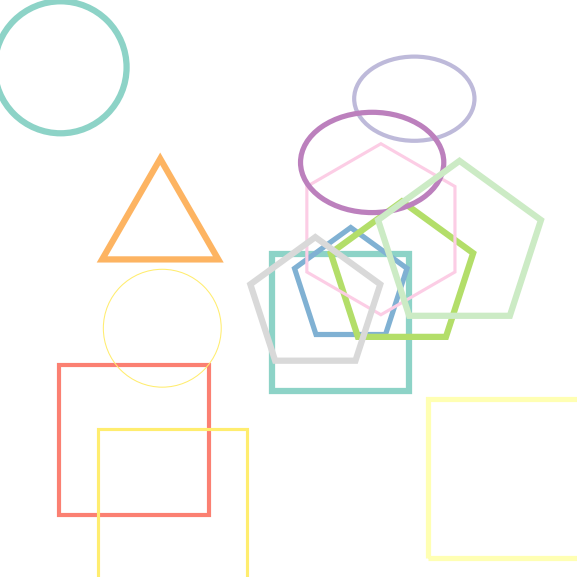[{"shape": "circle", "thickness": 3, "radius": 0.57, "center": [0.105, 0.883]}, {"shape": "square", "thickness": 3, "radius": 0.59, "center": [0.59, 0.44]}, {"shape": "square", "thickness": 2.5, "radius": 0.69, "center": [0.878, 0.17]}, {"shape": "oval", "thickness": 2, "radius": 0.52, "center": [0.717, 0.828]}, {"shape": "square", "thickness": 2, "radius": 0.65, "center": [0.232, 0.238]}, {"shape": "pentagon", "thickness": 2.5, "radius": 0.51, "center": [0.607, 0.503]}, {"shape": "triangle", "thickness": 3, "radius": 0.58, "center": [0.277, 0.608]}, {"shape": "pentagon", "thickness": 3, "radius": 0.65, "center": [0.696, 0.521]}, {"shape": "hexagon", "thickness": 1.5, "radius": 0.74, "center": [0.66, 0.602]}, {"shape": "pentagon", "thickness": 3, "radius": 0.59, "center": [0.546, 0.47]}, {"shape": "oval", "thickness": 2.5, "radius": 0.62, "center": [0.644, 0.718]}, {"shape": "pentagon", "thickness": 3, "radius": 0.74, "center": [0.796, 0.572]}, {"shape": "circle", "thickness": 0.5, "radius": 0.51, "center": [0.281, 0.431]}, {"shape": "square", "thickness": 1.5, "radius": 0.65, "center": [0.299, 0.127]}]